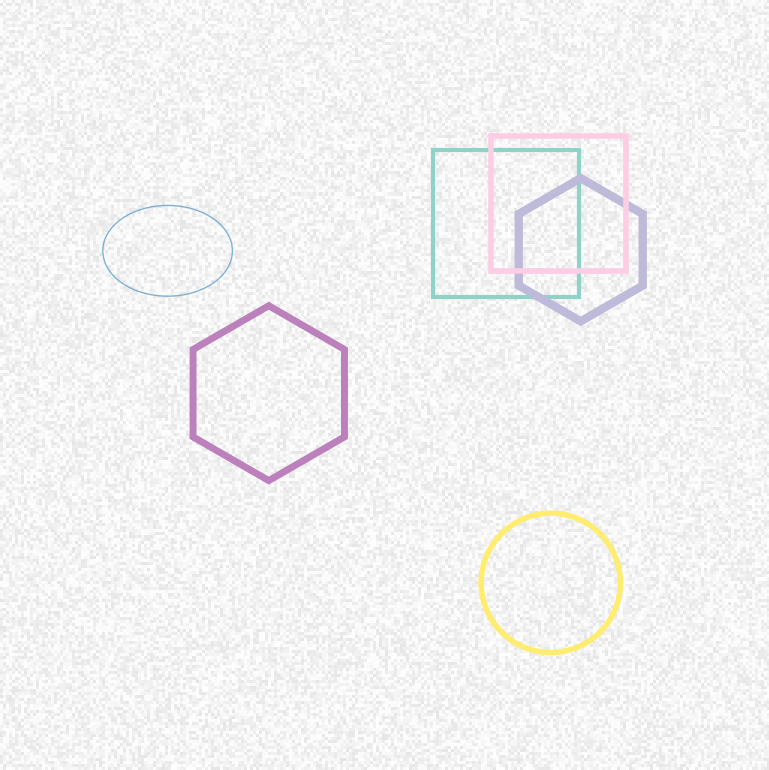[{"shape": "square", "thickness": 1.5, "radius": 0.47, "center": [0.657, 0.71]}, {"shape": "hexagon", "thickness": 3, "radius": 0.46, "center": [0.754, 0.676]}, {"shape": "oval", "thickness": 0.5, "radius": 0.42, "center": [0.218, 0.674]}, {"shape": "square", "thickness": 2, "radius": 0.44, "center": [0.725, 0.736]}, {"shape": "hexagon", "thickness": 2.5, "radius": 0.57, "center": [0.349, 0.489]}, {"shape": "circle", "thickness": 2, "radius": 0.45, "center": [0.715, 0.243]}]